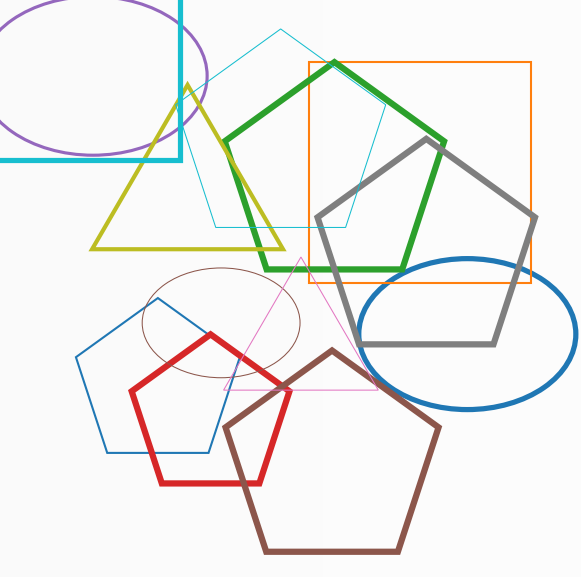[{"shape": "oval", "thickness": 2.5, "radius": 0.93, "center": [0.804, 0.421]}, {"shape": "pentagon", "thickness": 1, "radius": 0.74, "center": [0.272, 0.335]}, {"shape": "square", "thickness": 1, "radius": 0.95, "center": [0.722, 0.701]}, {"shape": "pentagon", "thickness": 3, "radius": 0.99, "center": [0.575, 0.693]}, {"shape": "pentagon", "thickness": 3, "radius": 0.71, "center": [0.362, 0.277]}, {"shape": "oval", "thickness": 1.5, "radius": 0.98, "center": [0.16, 0.868]}, {"shape": "oval", "thickness": 0.5, "radius": 0.68, "center": [0.38, 0.44]}, {"shape": "pentagon", "thickness": 3, "radius": 0.96, "center": [0.571, 0.2]}, {"shape": "triangle", "thickness": 0.5, "radius": 0.77, "center": [0.518, 0.4]}, {"shape": "pentagon", "thickness": 3, "radius": 0.98, "center": [0.733, 0.562]}, {"shape": "triangle", "thickness": 2, "radius": 0.95, "center": [0.323, 0.662]}, {"shape": "square", "thickness": 2.5, "radius": 0.84, "center": [0.141, 0.891]}, {"shape": "pentagon", "thickness": 0.5, "radius": 0.95, "center": [0.483, 0.759]}]